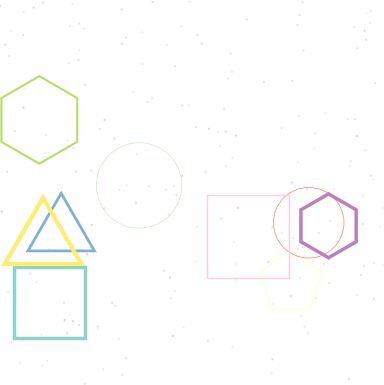[{"shape": "square", "thickness": 2.5, "radius": 0.46, "center": [0.128, 0.215]}, {"shape": "pentagon", "thickness": 0.5, "radius": 0.43, "center": [0.756, 0.267]}, {"shape": "circle", "thickness": 0.5, "radius": 0.46, "center": [0.802, 0.421]}, {"shape": "triangle", "thickness": 2, "radius": 0.5, "center": [0.159, 0.398]}, {"shape": "hexagon", "thickness": 1.5, "radius": 0.57, "center": [0.102, 0.689]}, {"shape": "square", "thickness": 1, "radius": 0.53, "center": [0.644, 0.386]}, {"shape": "hexagon", "thickness": 2.5, "radius": 0.41, "center": [0.853, 0.414]}, {"shape": "circle", "thickness": 0.5, "radius": 0.55, "center": [0.361, 0.518]}, {"shape": "triangle", "thickness": 3, "radius": 0.57, "center": [0.112, 0.372]}]